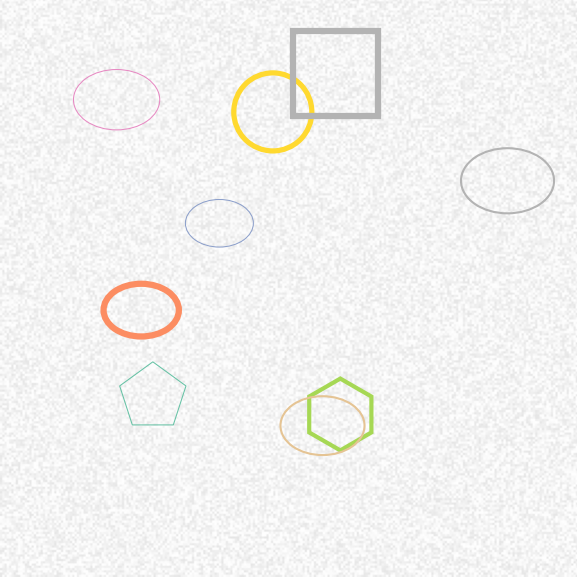[{"shape": "pentagon", "thickness": 0.5, "radius": 0.3, "center": [0.265, 0.312]}, {"shape": "oval", "thickness": 3, "radius": 0.33, "center": [0.245, 0.462]}, {"shape": "oval", "thickness": 0.5, "radius": 0.29, "center": [0.38, 0.613]}, {"shape": "oval", "thickness": 0.5, "radius": 0.37, "center": [0.202, 0.827]}, {"shape": "hexagon", "thickness": 2, "radius": 0.31, "center": [0.589, 0.281]}, {"shape": "circle", "thickness": 2.5, "radius": 0.34, "center": [0.472, 0.805]}, {"shape": "oval", "thickness": 1, "radius": 0.36, "center": [0.558, 0.262]}, {"shape": "oval", "thickness": 1, "radius": 0.4, "center": [0.879, 0.686]}, {"shape": "square", "thickness": 3, "radius": 0.37, "center": [0.58, 0.872]}]